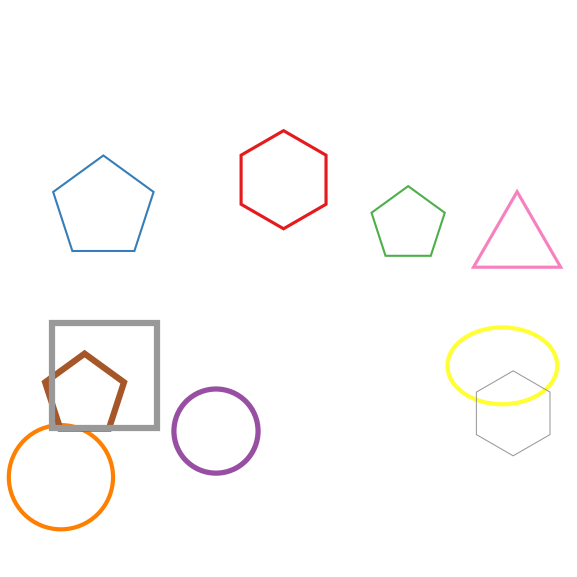[{"shape": "hexagon", "thickness": 1.5, "radius": 0.42, "center": [0.491, 0.688]}, {"shape": "pentagon", "thickness": 1, "radius": 0.46, "center": [0.179, 0.638]}, {"shape": "pentagon", "thickness": 1, "radius": 0.33, "center": [0.707, 0.61]}, {"shape": "circle", "thickness": 2.5, "radius": 0.36, "center": [0.374, 0.253]}, {"shape": "circle", "thickness": 2, "radius": 0.45, "center": [0.105, 0.173]}, {"shape": "oval", "thickness": 2, "radius": 0.48, "center": [0.87, 0.366]}, {"shape": "pentagon", "thickness": 3, "radius": 0.36, "center": [0.146, 0.315]}, {"shape": "triangle", "thickness": 1.5, "radius": 0.44, "center": [0.895, 0.58]}, {"shape": "square", "thickness": 3, "radius": 0.46, "center": [0.181, 0.349]}, {"shape": "hexagon", "thickness": 0.5, "radius": 0.37, "center": [0.889, 0.283]}]